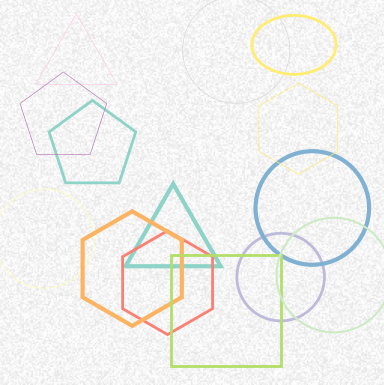[{"shape": "pentagon", "thickness": 2, "radius": 0.59, "center": [0.24, 0.621]}, {"shape": "triangle", "thickness": 3, "radius": 0.71, "center": [0.45, 0.38]}, {"shape": "circle", "thickness": 0.5, "radius": 0.64, "center": [0.115, 0.38]}, {"shape": "circle", "thickness": 2, "radius": 0.57, "center": [0.729, 0.28]}, {"shape": "hexagon", "thickness": 2, "radius": 0.67, "center": [0.435, 0.266]}, {"shape": "circle", "thickness": 3, "radius": 0.74, "center": [0.811, 0.46]}, {"shape": "hexagon", "thickness": 3, "radius": 0.74, "center": [0.343, 0.302]}, {"shape": "square", "thickness": 2, "radius": 0.72, "center": [0.587, 0.194]}, {"shape": "triangle", "thickness": 0.5, "radius": 0.61, "center": [0.198, 0.841]}, {"shape": "circle", "thickness": 0.5, "radius": 0.7, "center": [0.614, 0.871]}, {"shape": "pentagon", "thickness": 0.5, "radius": 0.59, "center": [0.165, 0.695]}, {"shape": "circle", "thickness": 1.5, "radius": 0.74, "center": [0.867, 0.285]}, {"shape": "oval", "thickness": 2, "radius": 0.55, "center": [0.764, 0.883]}, {"shape": "hexagon", "thickness": 0.5, "radius": 0.59, "center": [0.775, 0.666]}]